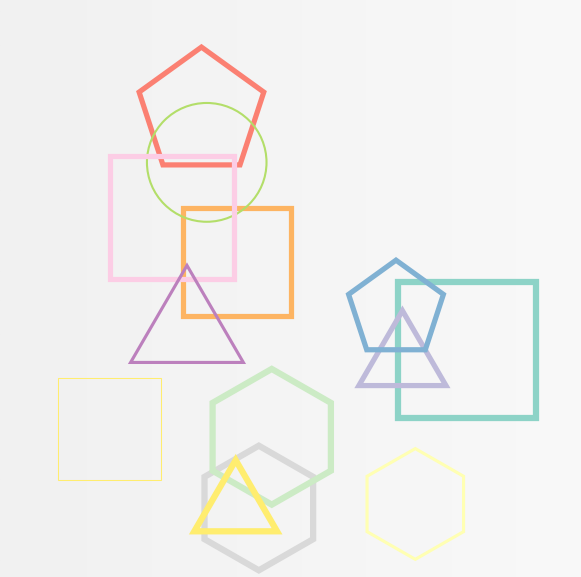[{"shape": "square", "thickness": 3, "radius": 0.59, "center": [0.804, 0.393]}, {"shape": "hexagon", "thickness": 1.5, "radius": 0.48, "center": [0.714, 0.126]}, {"shape": "triangle", "thickness": 2.5, "radius": 0.43, "center": [0.692, 0.375]}, {"shape": "pentagon", "thickness": 2.5, "radius": 0.56, "center": [0.347, 0.805]}, {"shape": "pentagon", "thickness": 2.5, "radius": 0.43, "center": [0.681, 0.463]}, {"shape": "square", "thickness": 2.5, "radius": 0.46, "center": [0.407, 0.545]}, {"shape": "circle", "thickness": 1, "radius": 0.51, "center": [0.356, 0.718]}, {"shape": "square", "thickness": 2.5, "radius": 0.53, "center": [0.297, 0.622]}, {"shape": "hexagon", "thickness": 3, "radius": 0.54, "center": [0.445, 0.119]}, {"shape": "triangle", "thickness": 1.5, "radius": 0.56, "center": [0.322, 0.428]}, {"shape": "hexagon", "thickness": 3, "radius": 0.59, "center": [0.468, 0.243]}, {"shape": "triangle", "thickness": 3, "radius": 0.41, "center": [0.405, 0.12]}, {"shape": "square", "thickness": 0.5, "radius": 0.44, "center": [0.189, 0.256]}]